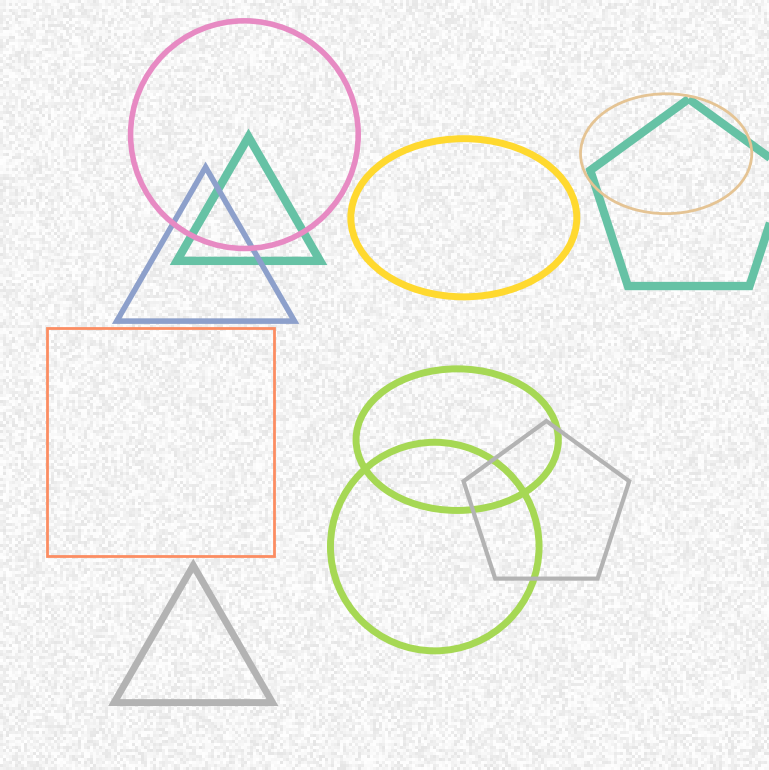[{"shape": "triangle", "thickness": 3, "radius": 0.54, "center": [0.323, 0.715]}, {"shape": "pentagon", "thickness": 3, "radius": 0.67, "center": [0.894, 0.737]}, {"shape": "square", "thickness": 1, "radius": 0.74, "center": [0.208, 0.426]}, {"shape": "triangle", "thickness": 2, "radius": 0.67, "center": [0.267, 0.65]}, {"shape": "circle", "thickness": 2, "radius": 0.74, "center": [0.317, 0.825]}, {"shape": "circle", "thickness": 2.5, "radius": 0.68, "center": [0.565, 0.29]}, {"shape": "oval", "thickness": 2.5, "radius": 0.66, "center": [0.594, 0.429]}, {"shape": "oval", "thickness": 2.5, "radius": 0.73, "center": [0.602, 0.717]}, {"shape": "oval", "thickness": 1, "radius": 0.56, "center": [0.865, 0.8]}, {"shape": "pentagon", "thickness": 1.5, "radius": 0.57, "center": [0.71, 0.34]}, {"shape": "triangle", "thickness": 2.5, "radius": 0.59, "center": [0.251, 0.147]}]